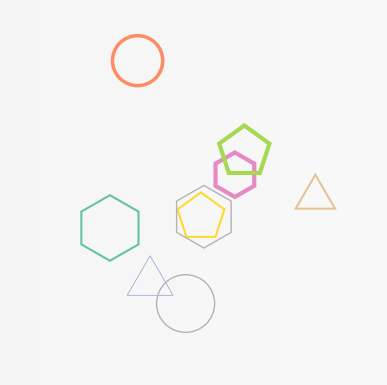[{"shape": "hexagon", "thickness": 1.5, "radius": 0.43, "center": [0.284, 0.408]}, {"shape": "circle", "thickness": 2.5, "radius": 0.32, "center": [0.355, 0.842]}, {"shape": "triangle", "thickness": 0.5, "radius": 0.34, "center": [0.387, 0.267]}, {"shape": "hexagon", "thickness": 3, "radius": 0.29, "center": [0.606, 0.546]}, {"shape": "pentagon", "thickness": 3, "radius": 0.34, "center": [0.63, 0.606]}, {"shape": "pentagon", "thickness": 1.5, "radius": 0.32, "center": [0.519, 0.436]}, {"shape": "triangle", "thickness": 1.5, "radius": 0.29, "center": [0.814, 0.487]}, {"shape": "circle", "thickness": 1, "radius": 0.37, "center": [0.479, 0.212]}, {"shape": "hexagon", "thickness": 1, "radius": 0.41, "center": [0.526, 0.437]}]